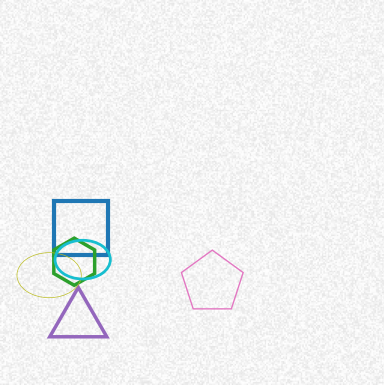[{"shape": "square", "thickness": 3, "radius": 0.35, "center": [0.21, 0.407]}, {"shape": "hexagon", "thickness": 2.5, "radius": 0.31, "center": [0.193, 0.32]}, {"shape": "triangle", "thickness": 2.5, "radius": 0.43, "center": [0.203, 0.168]}, {"shape": "pentagon", "thickness": 1, "radius": 0.42, "center": [0.551, 0.266]}, {"shape": "oval", "thickness": 0.5, "radius": 0.42, "center": [0.128, 0.285]}, {"shape": "oval", "thickness": 2, "radius": 0.36, "center": [0.215, 0.326]}]